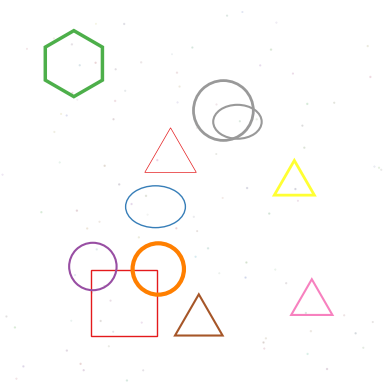[{"shape": "triangle", "thickness": 0.5, "radius": 0.39, "center": [0.443, 0.591]}, {"shape": "square", "thickness": 1, "radius": 0.43, "center": [0.322, 0.213]}, {"shape": "oval", "thickness": 1, "radius": 0.39, "center": [0.404, 0.463]}, {"shape": "hexagon", "thickness": 2.5, "radius": 0.43, "center": [0.192, 0.835]}, {"shape": "circle", "thickness": 1.5, "radius": 0.31, "center": [0.241, 0.308]}, {"shape": "circle", "thickness": 3, "radius": 0.33, "center": [0.411, 0.301]}, {"shape": "triangle", "thickness": 2, "radius": 0.3, "center": [0.765, 0.523]}, {"shape": "triangle", "thickness": 1.5, "radius": 0.36, "center": [0.516, 0.164]}, {"shape": "triangle", "thickness": 1.5, "radius": 0.31, "center": [0.81, 0.213]}, {"shape": "circle", "thickness": 2, "radius": 0.39, "center": [0.58, 0.713]}, {"shape": "oval", "thickness": 1.5, "radius": 0.31, "center": [0.617, 0.684]}]